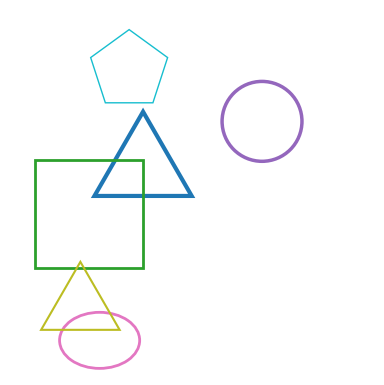[{"shape": "triangle", "thickness": 3, "radius": 0.73, "center": [0.372, 0.564]}, {"shape": "square", "thickness": 2, "radius": 0.7, "center": [0.231, 0.444]}, {"shape": "circle", "thickness": 2.5, "radius": 0.52, "center": [0.681, 0.685]}, {"shape": "oval", "thickness": 2, "radius": 0.52, "center": [0.259, 0.116]}, {"shape": "triangle", "thickness": 1.5, "radius": 0.59, "center": [0.209, 0.202]}, {"shape": "pentagon", "thickness": 1, "radius": 0.53, "center": [0.335, 0.818]}]